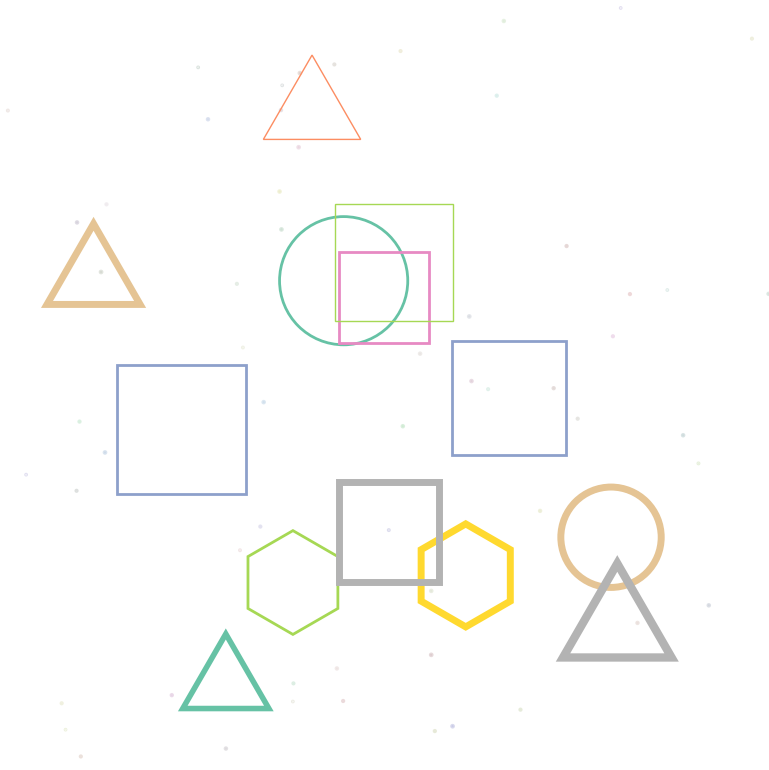[{"shape": "circle", "thickness": 1, "radius": 0.42, "center": [0.446, 0.635]}, {"shape": "triangle", "thickness": 2, "radius": 0.32, "center": [0.293, 0.112]}, {"shape": "triangle", "thickness": 0.5, "radius": 0.36, "center": [0.405, 0.855]}, {"shape": "square", "thickness": 1, "radius": 0.37, "center": [0.661, 0.483]}, {"shape": "square", "thickness": 1, "radius": 0.42, "center": [0.236, 0.443]}, {"shape": "square", "thickness": 1, "radius": 0.29, "center": [0.499, 0.614]}, {"shape": "square", "thickness": 0.5, "radius": 0.38, "center": [0.512, 0.659]}, {"shape": "hexagon", "thickness": 1, "radius": 0.34, "center": [0.38, 0.243]}, {"shape": "hexagon", "thickness": 2.5, "radius": 0.33, "center": [0.605, 0.253]}, {"shape": "triangle", "thickness": 2.5, "radius": 0.35, "center": [0.122, 0.64]}, {"shape": "circle", "thickness": 2.5, "radius": 0.33, "center": [0.794, 0.302]}, {"shape": "triangle", "thickness": 3, "radius": 0.41, "center": [0.802, 0.187]}, {"shape": "square", "thickness": 2.5, "radius": 0.32, "center": [0.505, 0.309]}]